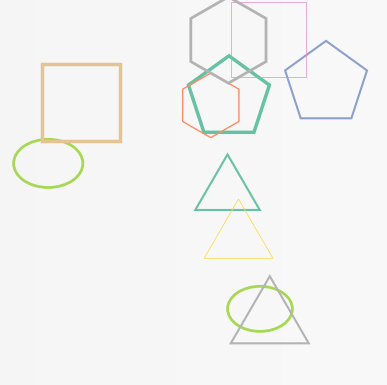[{"shape": "triangle", "thickness": 1.5, "radius": 0.48, "center": [0.587, 0.503]}, {"shape": "pentagon", "thickness": 2.5, "radius": 0.55, "center": [0.591, 0.745]}, {"shape": "hexagon", "thickness": 1, "radius": 0.42, "center": [0.544, 0.726]}, {"shape": "pentagon", "thickness": 1.5, "radius": 0.56, "center": [0.841, 0.783]}, {"shape": "square", "thickness": 0.5, "radius": 0.48, "center": [0.692, 0.897]}, {"shape": "oval", "thickness": 2, "radius": 0.42, "center": [0.671, 0.198]}, {"shape": "oval", "thickness": 2, "radius": 0.45, "center": [0.124, 0.576]}, {"shape": "triangle", "thickness": 0.5, "radius": 0.51, "center": [0.616, 0.38]}, {"shape": "square", "thickness": 2.5, "radius": 0.5, "center": [0.21, 0.733]}, {"shape": "hexagon", "thickness": 2, "radius": 0.56, "center": [0.589, 0.896]}, {"shape": "triangle", "thickness": 1.5, "radius": 0.58, "center": [0.696, 0.166]}]